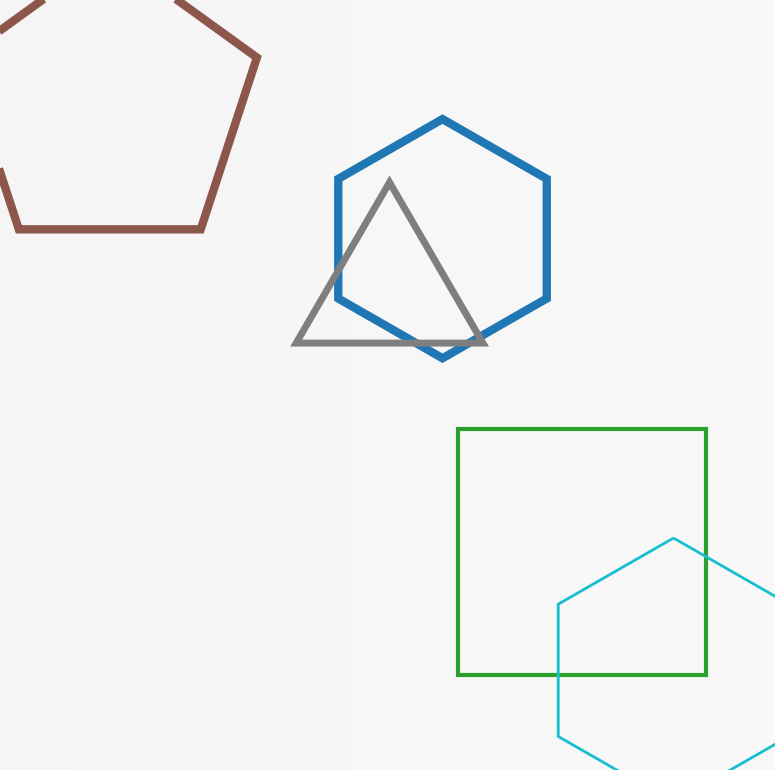[{"shape": "hexagon", "thickness": 3, "radius": 0.78, "center": [0.571, 0.69]}, {"shape": "square", "thickness": 1.5, "radius": 0.8, "center": [0.751, 0.283]}, {"shape": "pentagon", "thickness": 3, "radius": 1.0, "center": [0.142, 0.864]}, {"shape": "triangle", "thickness": 2.5, "radius": 0.7, "center": [0.503, 0.624]}, {"shape": "hexagon", "thickness": 1, "radius": 0.86, "center": [0.869, 0.129]}]